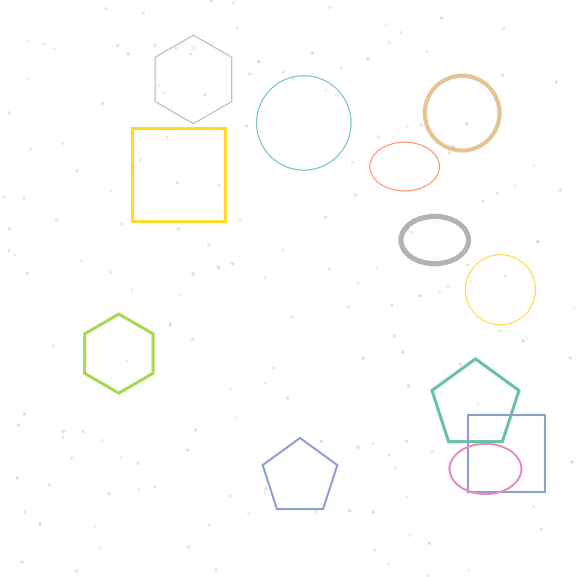[{"shape": "pentagon", "thickness": 1.5, "radius": 0.4, "center": [0.823, 0.298]}, {"shape": "circle", "thickness": 0.5, "radius": 0.41, "center": [0.526, 0.786]}, {"shape": "oval", "thickness": 0.5, "radius": 0.3, "center": [0.701, 0.711]}, {"shape": "pentagon", "thickness": 1, "radius": 0.34, "center": [0.52, 0.173]}, {"shape": "square", "thickness": 1, "radius": 0.34, "center": [0.877, 0.214]}, {"shape": "oval", "thickness": 1, "radius": 0.31, "center": [0.841, 0.187]}, {"shape": "hexagon", "thickness": 1.5, "radius": 0.34, "center": [0.206, 0.387]}, {"shape": "circle", "thickness": 0.5, "radius": 0.3, "center": [0.867, 0.497]}, {"shape": "square", "thickness": 1.5, "radius": 0.4, "center": [0.309, 0.697]}, {"shape": "circle", "thickness": 2, "radius": 0.32, "center": [0.8, 0.803]}, {"shape": "oval", "thickness": 2.5, "radius": 0.29, "center": [0.753, 0.583]}, {"shape": "hexagon", "thickness": 0.5, "radius": 0.38, "center": [0.335, 0.862]}]